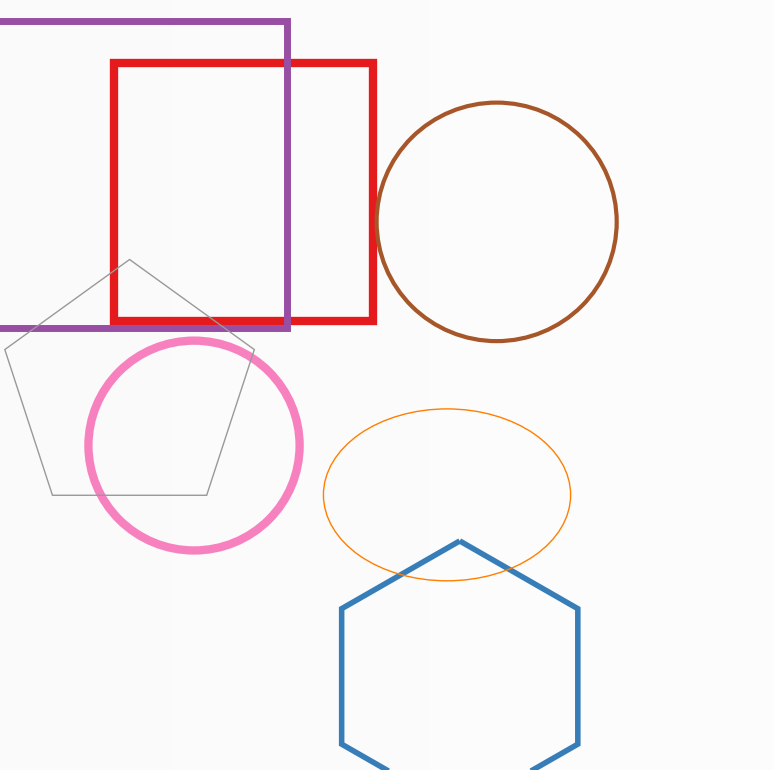[{"shape": "square", "thickness": 3, "radius": 0.84, "center": [0.314, 0.75]}, {"shape": "hexagon", "thickness": 2, "radius": 0.88, "center": [0.593, 0.122]}, {"shape": "square", "thickness": 2.5, "radius": 1.0, "center": [0.17, 0.774]}, {"shape": "oval", "thickness": 0.5, "radius": 0.8, "center": [0.577, 0.357]}, {"shape": "circle", "thickness": 1.5, "radius": 0.77, "center": [0.641, 0.712]}, {"shape": "circle", "thickness": 3, "radius": 0.68, "center": [0.25, 0.421]}, {"shape": "pentagon", "thickness": 0.5, "radius": 0.85, "center": [0.167, 0.494]}]